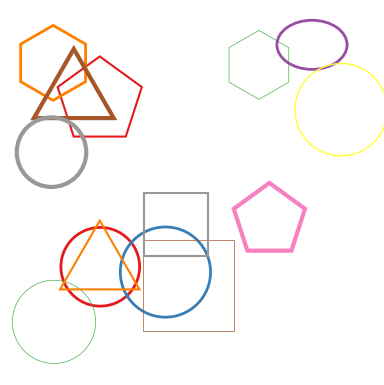[{"shape": "circle", "thickness": 2, "radius": 0.51, "center": [0.26, 0.307]}, {"shape": "pentagon", "thickness": 1.5, "radius": 0.58, "center": [0.259, 0.738]}, {"shape": "circle", "thickness": 2, "radius": 0.59, "center": [0.43, 0.293]}, {"shape": "circle", "thickness": 0.5, "radius": 0.54, "center": [0.14, 0.164]}, {"shape": "hexagon", "thickness": 0.5, "radius": 0.45, "center": [0.672, 0.832]}, {"shape": "oval", "thickness": 2, "radius": 0.46, "center": [0.81, 0.884]}, {"shape": "hexagon", "thickness": 2, "radius": 0.49, "center": [0.138, 0.837]}, {"shape": "triangle", "thickness": 1.5, "radius": 0.6, "center": [0.259, 0.308]}, {"shape": "circle", "thickness": 1, "radius": 0.6, "center": [0.886, 0.715]}, {"shape": "square", "thickness": 0.5, "radius": 0.59, "center": [0.491, 0.258]}, {"shape": "triangle", "thickness": 3, "radius": 0.6, "center": [0.192, 0.753]}, {"shape": "pentagon", "thickness": 3, "radius": 0.49, "center": [0.7, 0.428]}, {"shape": "circle", "thickness": 3, "radius": 0.45, "center": [0.134, 0.605]}, {"shape": "square", "thickness": 1.5, "radius": 0.41, "center": [0.457, 0.417]}]